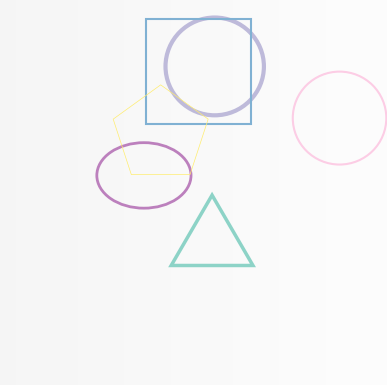[{"shape": "triangle", "thickness": 2.5, "radius": 0.61, "center": [0.547, 0.371]}, {"shape": "circle", "thickness": 3, "radius": 0.63, "center": [0.554, 0.827]}, {"shape": "square", "thickness": 1.5, "radius": 0.68, "center": [0.513, 0.815]}, {"shape": "circle", "thickness": 1.5, "radius": 0.6, "center": [0.876, 0.693]}, {"shape": "oval", "thickness": 2, "radius": 0.61, "center": [0.371, 0.544]}, {"shape": "pentagon", "thickness": 0.5, "radius": 0.64, "center": [0.415, 0.651]}]